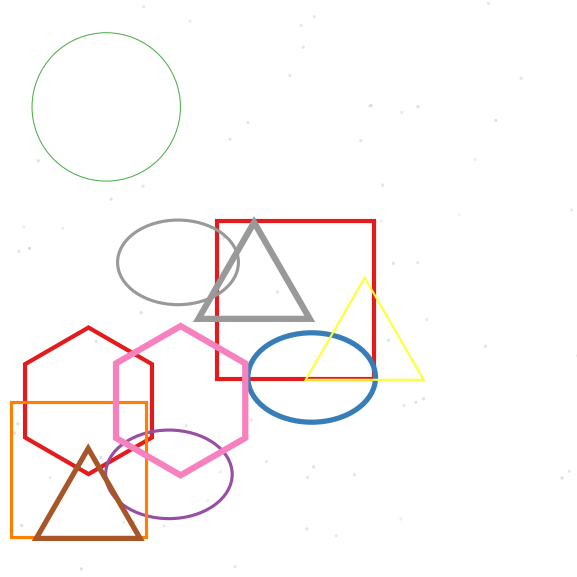[{"shape": "hexagon", "thickness": 2, "radius": 0.63, "center": [0.153, 0.305]}, {"shape": "square", "thickness": 2, "radius": 0.68, "center": [0.511, 0.48]}, {"shape": "oval", "thickness": 2.5, "radius": 0.55, "center": [0.54, 0.345]}, {"shape": "circle", "thickness": 0.5, "radius": 0.64, "center": [0.184, 0.814]}, {"shape": "oval", "thickness": 1.5, "radius": 0.55, "center": [0.292, 0.178]}, {"shape": "square", "thickness": 1.5, "radius": 0.59, "center": [0.135, 0.187]}, {"shape": "triangle", "thickness": 1, "radius": 0.59, "center": [0.632, 0.4]}, {"shape": "triangle", "thickness": 2.5, "radius": 0.52, "center": [0.153, 0.119]}, {"shape": "hexagon", "thickness": 3, "radius": 0.65, "center": [0.313, 0.305]}, {"shape": "oval", "thickness": 1.5, "radius": 0.52, "center": [0.308, 0.545]}, {"shape": "triangle", "thickness": 3, "radius": 0.56, "center": [0.44, 0.503]}]